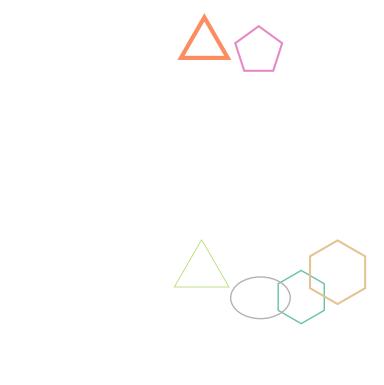[{"shape": "hexagon", "thickness": 1, "radius": 0.35, "center": [0.782, 0.228]}, {"shape": "triangle", "thickness": 3, "radius": 0.35, "center": [0.531, 0.885]}, {"shape": "pentagon", "thickness": 1.5, "radius": 0.32, "center": [0.672, 0.868]}, {"shape": "triangle", "thickness": 0.5, "radius": 0.41, "center": [0.524, 0.296]}, {"shape": "hexagon", "thickness": 1.5, "radius": 0.41, "center": [0.877, 0.293]}, {"shape": "oval", "thickness": 1, "radius": 0.39, "center": [0.676, 0.227]}]